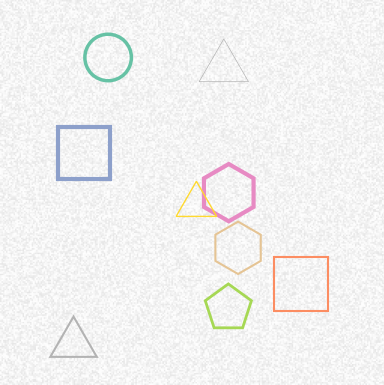[{"shape": "circle", "thickness": 2.5, "radius": 0.3, "center": [0.281, 0.851]}, {"shape": "square", "thickness": 1.5, "radius": 0.35, "center": [0.781, 0.262]}, {"shape": "square", "thickness": 3, "radius": 0.34, "center": [0.218, 0.602]}, {"shape": "hexagon", "thickness": 3, "radius": 0.37, "center": [0.594, 0.5]}, {"shape": "pentagon", "thickness": 2, "radius": 0.32, "center": [0.593, 0.2]}, {"shape": "triangle", "thickness": 1, "radius": 0.3, "center": [0.51, 0.468]}, {"shape": "hexagon", "thickness": 1.5, "radius": 0.34, "center": [0.618, 0.356]}, {"shape": "triangle", "thickness": 1.5, "radius": 0.35, "center": [0.191, 0.108]}, {"shape": "triangle", "thickness": 0.5, "radius": 0.37, "center": [0.581, 0.825]}]